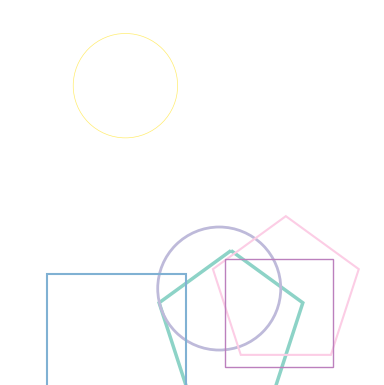[{"shape": "pentagon", "thickness": 2.5, "radius": 0.98, "center": [0.6, 0.153]}, {"shape": "circle", "thickness": 2, "radius": 0.8, "center": [0.569, 0.251]}, {"shape": "square", "thickness": 1.5, "radius": 0.91, "center": [0.303, 0.107]}, {"shape": "pentagon", "thickness": 1.5, "radius": 1.0, "center": [0.742, 0.239]}, {"shape": "square", "thickness": 1, "radius": 0.7, "center": [0.725, 0.188]}, {"shape": "circle", "thickness": 0.5, "radius": 0.68, "center": [0.326, 0.777]}]